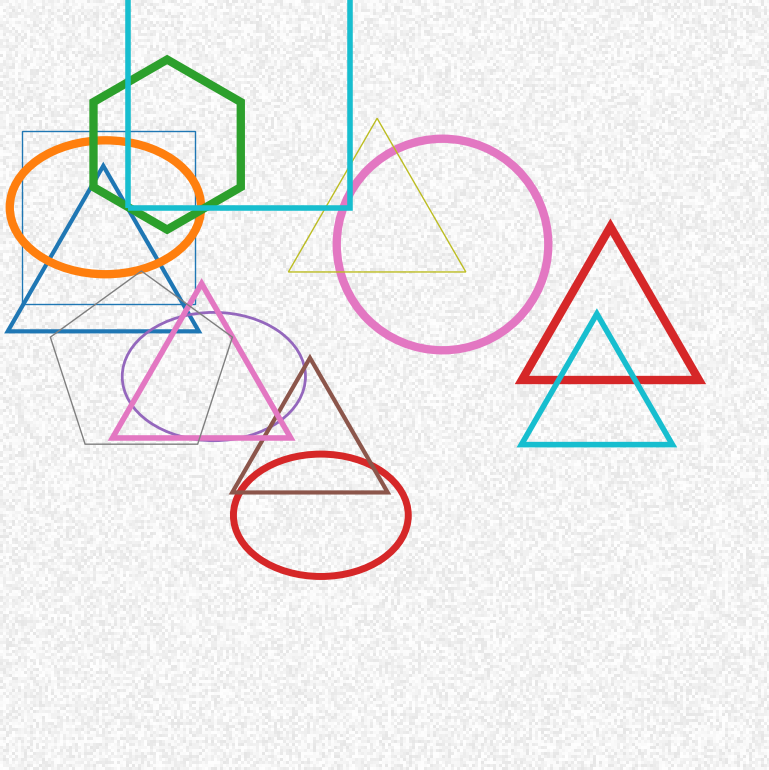[{"shape": "square", "thickness": 0.5, "radius": 0.56, "center": [0.141, 0.717]}, {"shape": "triangle", "thickness": 1.5, "radius": 0.72, "center": [0.134, 0.641]}, {"shape": "oval", "thickness": 3, "radius": 0.62, "center": [0.137, 0.731]}, {"shape": "hexagon", "thickness": 3, "radius": 0.55, "center": [0.217, 0.812]}, {"shape": "triangle", "thickness": 3, "radius": 0.66, "center": [0.793, 0.573]}, {"shape": "oval", "thickness": 2.5, "radius": 0.57, "center": [0.417, 0.331]}, {"shape": "oval", "thickness": 1, "radius": 0.59, "center": [0.278, 0.511]}, {"shape": "triangle", "thickness": 1.5, "radius": 0.58, "center": [0.403, 0.419]}, {"shape": "triangle", "thickness": 2, "radius": 0.67, "center": [0.262, 0.498]}, {"shape": "circle", "thickness": 3, "radius": 0.69, "center": [0.575, 0.682]}, {"shape": "pentagon", "thickness": 0.5, "radius": 0.62, "center": [0.184, 0.524]}, {"shape": "triangle", "thickness": 0.5, "radius": 0.67, "center": [0.49, 0.713]}, {"shape": "square", "thickness": 2, "radius": 0.72, "center": [0.31, 0.875]}, {"shape": "triangle", "thickness": 2, "radius": 0.57, "center": [0.775, 0.479]}]